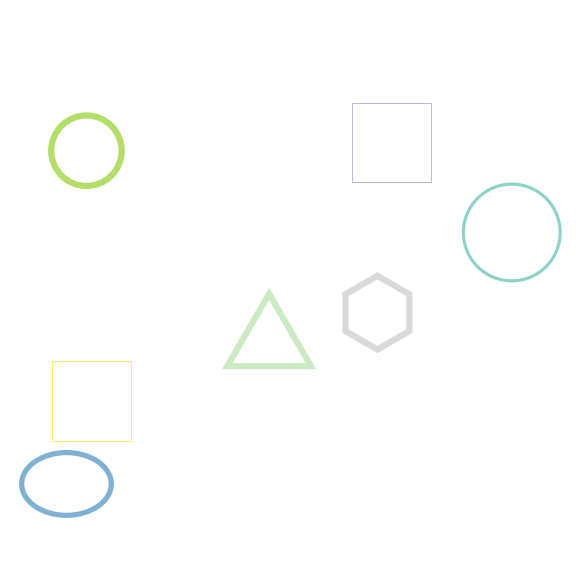[{"shape": "circle", "thickness": 1.5, "radius": 0.42, "center": [0.886, 0.597]}, {"shape": "square", "thickness": 0.5, "radius": 0.34, "center": [0.678, 0.752]}, {"shape": "oval", "thickness": 2.5, "radius": 0.39, "center": [0.115, 0.161]}, {"shape": "circle", "thickness": 3, "radius": 0.31, "center": [0.15, 0.738]}, {"shape": "hexagon", "thickness": 3, "radius": 0.32, "center": [0.654, 0.458]}, {"shape": "triangle", "thickness": 3, "radius": 0.42, "center": [0.466, 0.407]}, {"shape": "square", "thickness": 0.5, "radius": 0.34, "center": [0.158, 0.305]}]